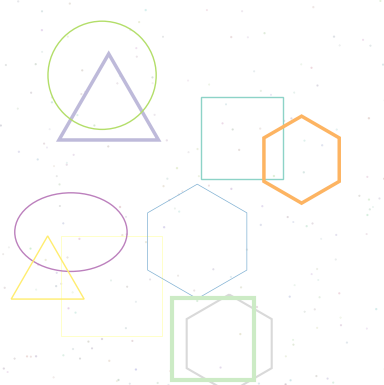[{"shape": "square", "thickness": 1, "radius": 0.53, "center": [0.63, 0.641]}, {"shape": "square", "thickness": 0.5, "radius": 0.65, "center": [0.289, 0.257]}, {"shape": "triangle", "thickness": 2.5, "radius": 0.75, "center": [0.282, 0.711]}, {"shape": "hexagon", "thickness": 0.5, "radius": 0.74, "center": [0.512, 0.373]}, {"shape": "hexagon", "thickness": 2.5, "radius": 0.56, "center": [0.783, 0.585]}, {"shape": "circle", "thickness": 1, "radius": 0.7, "center": [0.265, 0.804]}, {"shape": "hexagon", "thickness": 1.5, "radius": 0.64, "center": [0.595, 0.107]}, {"shape": "oval", "thickness": 1, "radius": 0.73, "center": [0.184, 0.397]}, {"shape": "square", "thickness": 3, "radius": 0.53, "center": [0.553, 0.119]}, {"shape": "triangle", "thickness": 1, "radius": 0.55, "center": [0.124, 0.278]}]